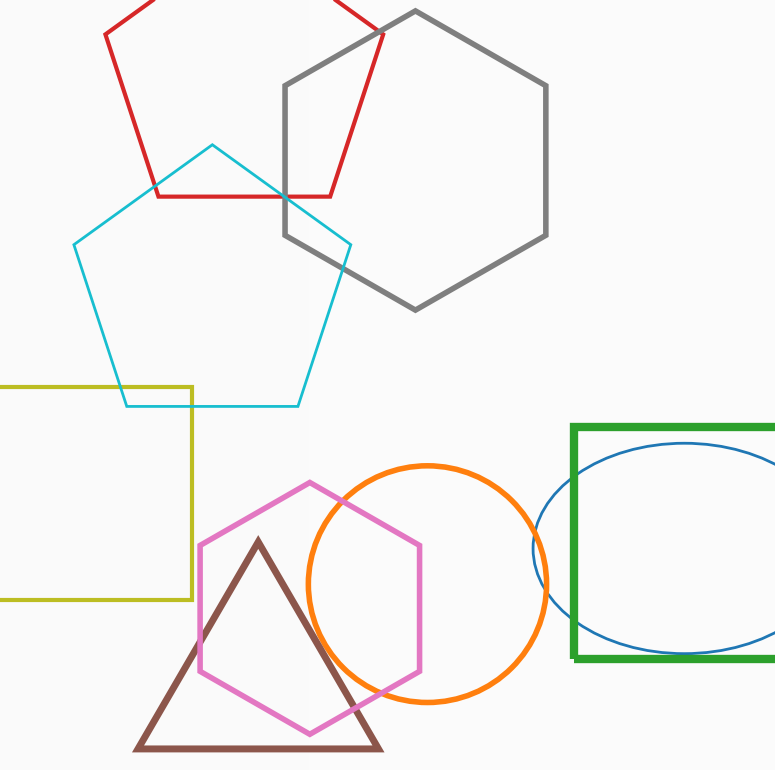[{"shape": "oval", "thickness": 1, "radius": 0.98, "center": [0.883, 0.288]}, {"shape": "circle", "thickness": 2, "radius": 0.77, "center": [0.552, 0.241]}, {"shape": "square", "thickness": 3, "radius": 0.75, "center": [0.891, 0.295]}, {"shape": "pentagon", "thickness": 1.5, "radius": 0.94, "center": [0.315, 0.897]}, {"shape": "triangle", "thickness": 2.5, "radius": 0.9, "center": [0.333, 0.117]}, {"shape": "hexagon", "thickness": 2, "radius": 0.82, "center": [0.4, 0.21]}, {"shape": "hexagon", "thickness": 2, "radius": 0.97, "center": [0.536, 0.792]}, {"shape": "square", "thickness": 1.5, "radius": 0.69, "center": [0.109, 0.359]}, {"shape": "pentagon", "thickness": 1, "radius": 0.94, "center": [0.274, 0.624]}]